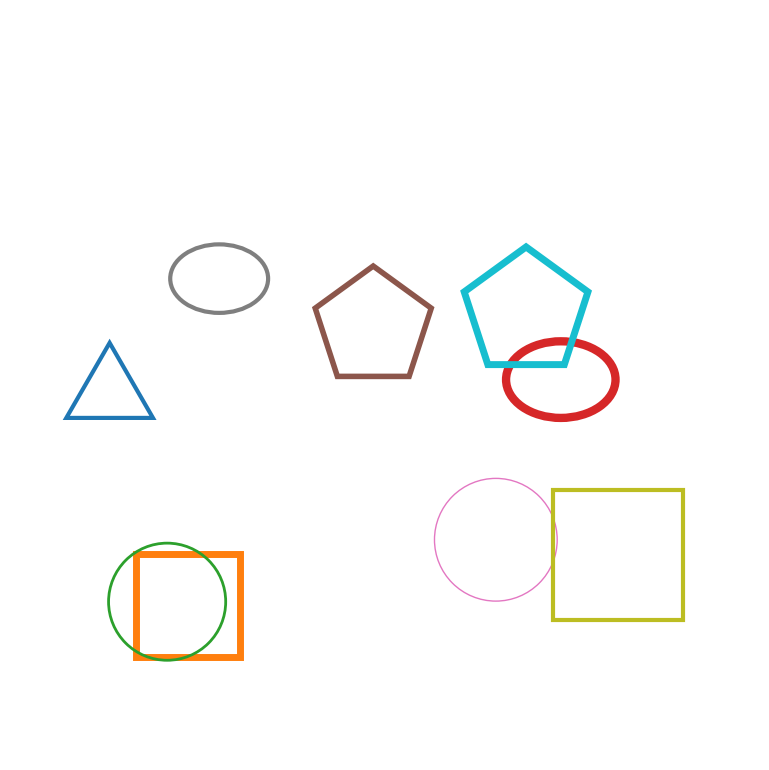[{"shape": "triangle", "thickness": 1.5, "radius": 0.32, "center": [0.142, 0.49]}, {"shape": "square", "thickness": 2.5, "radius": 0.34, "center": [0.244, 0.214]}, {"shape": "circle", "thickness": 1, "radius": 0.38, "center": [0.217, 0.219]}, {"shape": "oval", "thickness": 3, "radius": 0.36, "center": [0.728, 0.507]}, {"shape": "pentagon", "thickness": 2, "radius": 0.4, "center": [0.485, 0.575]}, {"shape": "circle", "thickness": 0.5, "radius": 0.4, "center": [0.644, 0.299]}, {"shape": "oval", "thickness": 1.5, "radius": 0.32, "center": [0.285, 0.638]}, {"shape": "square", "thickness": 1.5, "radius": 0.42, "center": [0.803, 0.279]}, {"shape": "pentagon", "thickness": 2.5, "radius": 0.42, "center": [0.683, 0.595]}]